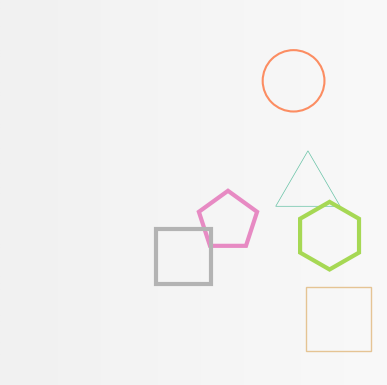[{"shape": "triangle", "thickness": 0.5, "radius": 0.48, "center": [0.795, 0.512]}, {"shape": "circle", "thickness": 1.5, "radius": 0.4, "center": [0.758, 0.79]}, {"shape": "pentagon", "thickness": 3, "radius": 0.4, "center": [0.588, 0.425]}, {"shape": "hexagon", "thickness": 3, "radius": 0.44, "center": [0.85, 0.388]}, {"shape": "square", "thickness": 1, "radius": 0.42, "center": [0.874, 0.172]}, {"shape": "square", "thickness": 3, "radius": 0.36, "center": [0.473, 0.335]}]